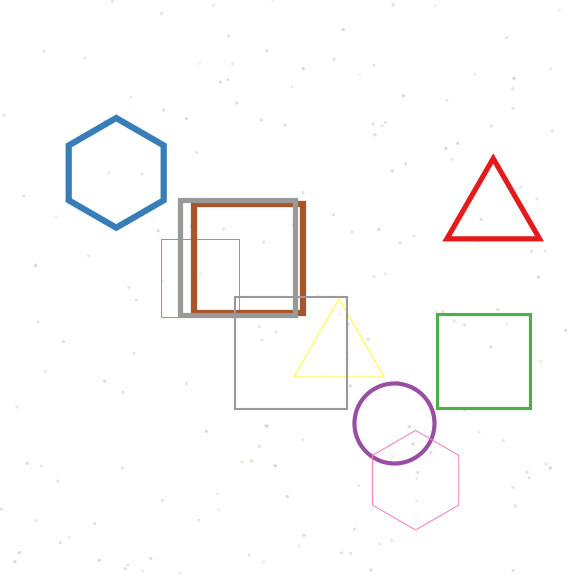[{"shape": "triangle", "thickness": 2.5, "radius": 0.46, "center": [0.854, 0.632]}, {"shape": "hexagon", "thickness": 3, "radius": 0.47, "center": [0.201, 0.7]}, {"shape": "square", "thickness": 1.5, "radius": 0.41, "center": [0.837, 0.375]}, {"shape": "circle", "thickness": 2, "radius": 0.35, "center": [0.683, 0.266]}, {"shape": "square", "thickness": 0.5, "radius": 0.33, "center": [0.346, 0.518]}, {"shape": "triangle", "thickness": 0.5, "radius": 0.45, "center": [0.587, 0.391]}, {"shape": "square", "thickness": 3, "radius": 0.47, "center": [0.43, 0.552]}, {"shape": "hexagon", "thickness": 0.5, "radius": 0.43, "center": [0.72, 0.168]}, {"shape": "square", "thickness": 2.5, "radius": 0.5, "center": [0.411, 0.553]}, {"shape": "square", "thickness": 1, "radius": 0.49, "center": [0.504, 0.388]}]